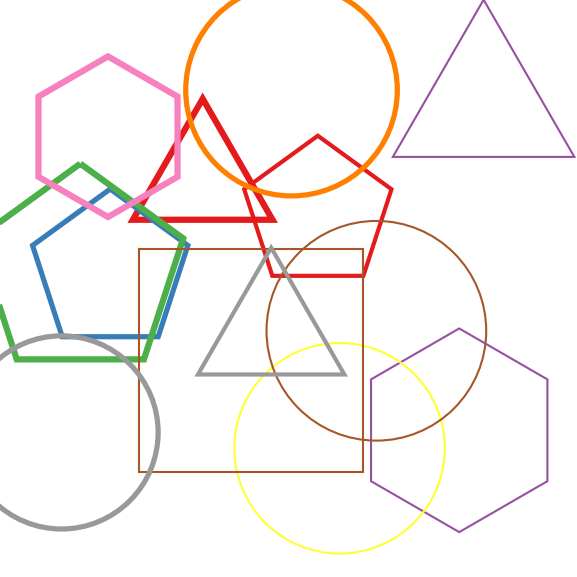[{"shape": "triangle", "thickness": 3, "radius": 0.7, "center": [0.351, 0.688]}, {"shape": "pentagon", "thickness": 2, "radius": 0.67, "center": [0.55, 0.63]}, {"shape": "pentagon", "thickness": 2.5, "radius": 0.71, "center": [0.191, 0.53]}, {"shape": "pentagon", "thickness": 3, "radius": 0.94, "center": [0.139, 0.528]}, {"shape": "hexagon", "thickness": 1, "radius": 0.88, "center": [0.795, 0.254]}, {"shape": "triangle", "thickness": 1, "radius": 0.91, "center": [0.837, 0.818]}, {"shape": "circle", "thickness": 2.5, "radius": 0.92, "center": [0.505, 0.843]}, {"shape": "circle", "thickness": 1, "radius": 0.91, "center": [0.588, 0.223]}, {"shape": "circle", "thickness": 1, "radius": 0.95, "center": [0.652, 0.426]}, {"shape": "square", "thickness": 1, "radius": 0.97, "center": [0.435, 0.375]}, {"shape": "hexagon", "thickness": 3, "radius": 0.7, "center": [0.187, 0.762]}, {"shape": "triangle", "thickness": 2, "radius": 0.73, "center": [0.47, 0.424]}, {"shape": "circle", "thickness": 2.5, "radius": 0.84, "center": [0.107, 0.25]}]